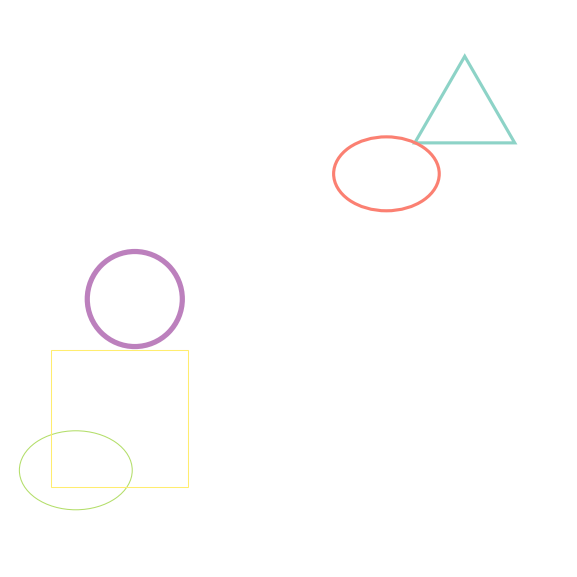[{"shape": "triangle", "thickness": 1.5, "radius": 0.5, "center": [0.805, 0.802]}, {"shape": "oval", "thickness": 1.5, "radius": 0.46, "center": [0.669, 0.698]}, {"shape": "oval", "thickness": 0.5, "radius": 0.49, "center": [0.131, 0.185]}, {"shape": "circle", "thickness": 2.5, "radius": 0.41, "center": [0.233, 0.481]}, {"shape": "square", "thickness": 0.5, "radius": 0.59, "center": [0.207, 0.275]}]